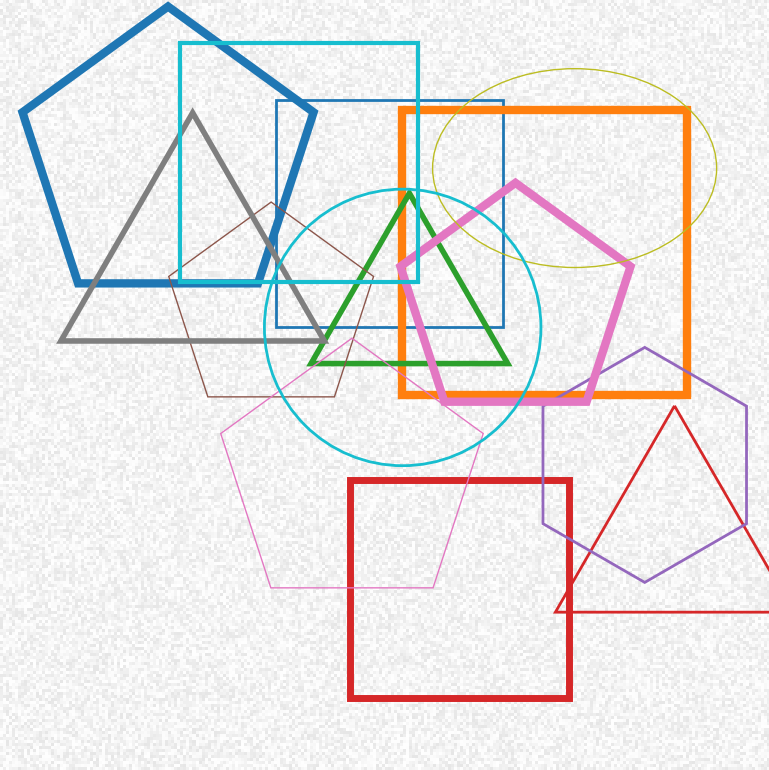[{"shape": "pentagon", "thickness": 3, "radius": 0.99, "center": [0.218, 0.793]}, {"shape": "square", "thickness": 1, "radius": 0.74, "center": [0.506, 0.723]}, {"shape": "square", "thickness": 3, "radius": 0.93, "center": [0.707, 0.672]}, {"shape": "triangle", "thickness": 2, "radius": 0.74, "center": [0.532, 0.602]}, {"shape": "triangle", "thickness": 1, "radius": 0.89, "center": [0.876, 0.294]}, {"shape": "square", "thickness": 2.5, "radius": 0.71, "center": [0.597, 0.235]}, {"shape": "hexagon", "thickness": 1, "radius": 0.76, "center": [0.837, 0.396]}, {"shape": "pentagon", "thickness": 0.5, "radius": 0.7, "center": [0.352, 0.598]}, {"shape": "pentagon", "thickness": 0.5, "radius": 0.9, "center": [0.457, 0.382]}, {"shape": "pentagon", "thickness": 3, "radius": 0.79, "center": [0.669, 0.605]}, {"shape": "triangle", "thickness": 2, "radius": 0.99, "center": [0.25, 0.656]}, {"shape": "oval", "thickness": 0.5, "radius": 0.92, "center": [0.746, 0.782]}, {"shape": "square", "thickness": 1.5, "radius": 0.77, "center": [0.389, 0.789]}, {"shape": "circle", "thickness": 1, "radius": 0.9, "center": [0.523, 0.575]}]